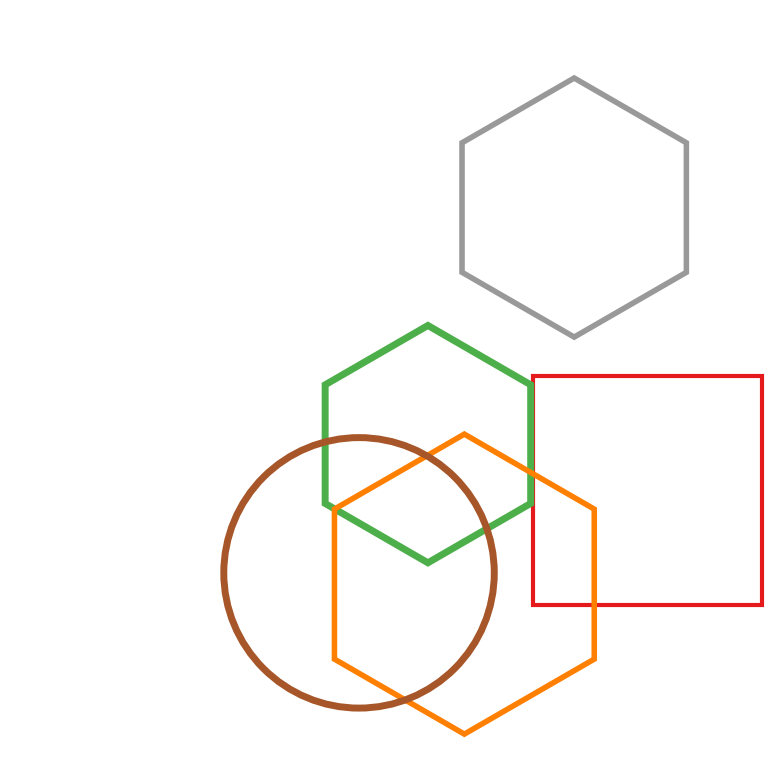[{"shape": "square", "thickness": 1.5, "radius": 0.74, "center": [0.841, 0.363]}, {"shape": "hexagon", "thickness": 2.5, "radius": 0.77, "center": [0.556, 0.423]}, {"shape": "hexagon", "thickness": 2, "radius": 0.97, "center": [0.603, 0.241]}, {"shape": "circle", "thickness": 2.5, "radius": 0.88, "center": [0.466, 0.256]}, {"shape": "hexagon", "thickness": 2, "radius": 0.84, "center": [0.746, 0.73]}]